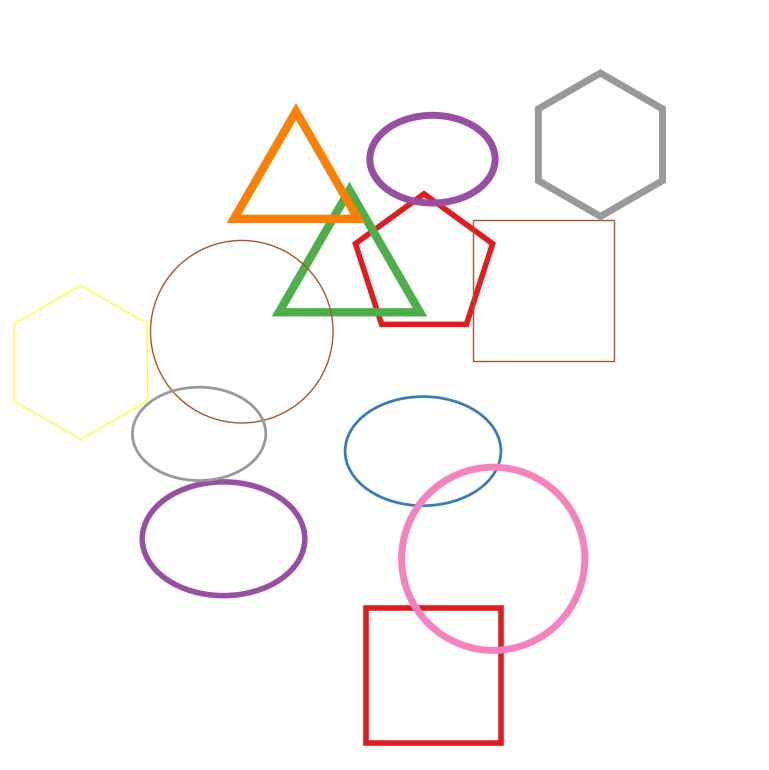[{"shape": "square", "thickness": 2, "radius": 0.44, "center": [0.563, 0.123]}, {"shape": "pentagon", "thickness": 2, "radius": 0.47, "center": [0.551, 0.655]}, {"shape": "oval", "thickness": 1, "radius": 0.51, "center": [0.549, 0.414]}, {"shape": "triangle", "thickness": 3, "radius": 0.53, "center": [0.454, 0.647]}, {"shape": "oval", "thickness": 2, "radius": 0.53, "center": [0.29, 0.3]}, {"shape": "oval", "thickness": 2.5, "radius": 0.41, "center": [0.562, 0.793]}, {"shape": "triangle", "thickness": 3, "radius": 0.47, "center": [0.384, 0.762]}, {"shape": "hexagon", "thickness": 0.5, "radius": 0.5, "center": [0.105, 0.529]}, {"shape": "square", "thickness": 0.5, "radius": 0.46, "center": [0.706, 0.623]}, {"shape": "circle", "thickness": 0.5, "radius": 0.59, "center": [0.314, 0.569]}, {"shape": "circle", "thickness": 2.5, "radius": 0.59, "center": [0.641, 0.274]}, {"shape": "hexagon", "thickness": 2.5, "radius": 0.47, "center": [0.78, 0.812]}, {"shape": "oval", "thickness": 1, "radius": 0.43, "center": [0.259, 0.437]}]